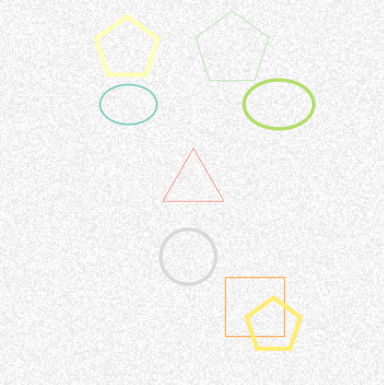[{"shape": "oval", "thickness": 1.5, "radius": 0.37, "center": [0.334, 0.728]}, {"shape": "pentagon", "thickness": 3, "radius": 0.42, "center": [0.33, 0.874]}, {"shape": "triangle", "thickness": 0.5, "radius": 0.46, "center": [0.502, 0.523]}, {"shape": "square", "thickness": 1, "radius": 0.38, "center": [0.661, 0.204]}, {"shape": "oval", "thickness": 2.5, "radius": 0.45, "center": [0.724, 0.729]}, {"shape": "circle", "thickness": 2.5, "radius": 0.36, "center": [0.489, 0.333]}, {"shape": "pentagon", "thickness": 1, "radius": 0.5, "center": [0.603, 0.872]}, {"shape": "pentagon", "thickness": 3, "radius": 0.37, "center": [0.711, 0.154]}]